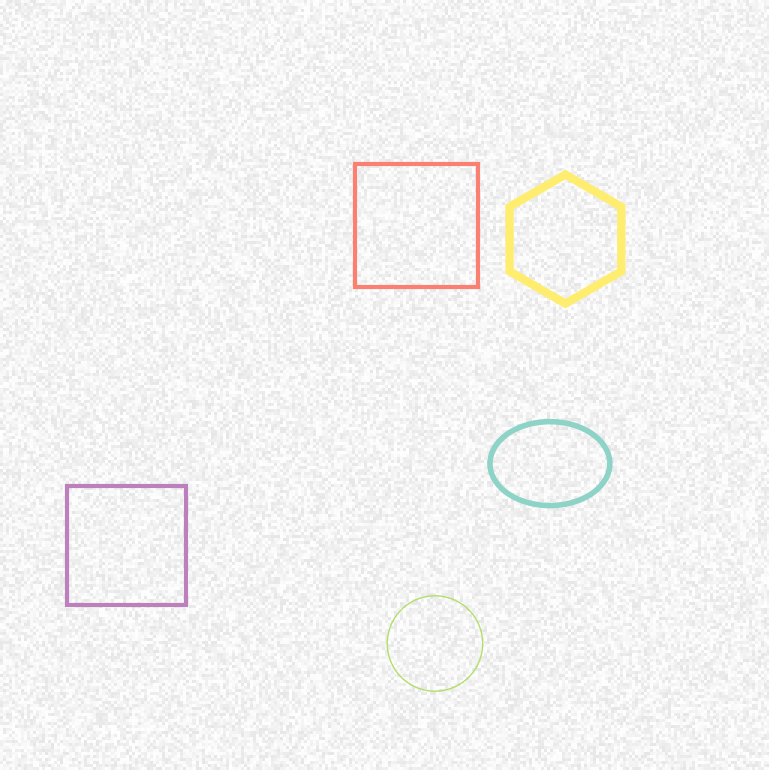[{"shape": "oval", "thickness": 2, "radius": 0.39, "center": [0.714, 0.398]}, {"shape": "square", "thickness": 1.5, "radius": 0.4, "center": [0.541, 0.707]}, {"shape": "circle", "thickness": 0.5, "radius": 0.31, "center": [0.565, 0.164]}, {"shape": "square", "thickness": 1.5, "radius": 0.39, "center": [0.164, 0.292]}, {"shape": "hexagon", "thickness": 3, "radius": 0.42, "center": [0.734, 0.69]}]